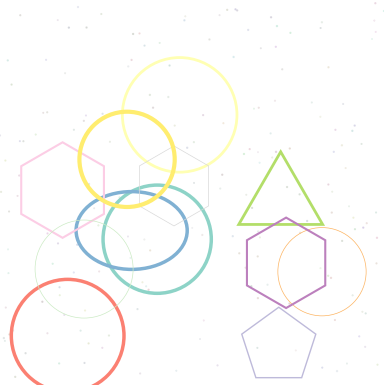[{"shape": "circle", "thickness": 2.5, "radius": 0.7, "center": [0.408, 0.379]}, {"shape": "circle", "thickness": 2, "radius": 0.74, "center": [0.467, 0.702]}, {"shape": "pentagon", "thickness": 1, "radius": 0.51, "center": [0.724, 0.101]}, {"shape": "circle", "thickness": 2.5, "radius": 0.73, "center": [0.176, 0.128]}, {"shape": "oval", "thickness": 2.5, "radius": 0.72, "center": [0.342, 0.401]}, {"shape": "circle", "thickness": 0.5, "radius": 0.57, "center": [0.836, 0.294]}, {"shape": "triangle", "thickness": 2, "radius": 0.63, "center": [0.729, 0.48]}, {"shape": "hexagon", "thickness": 1.5, "radius": 0.62, "center": [0.163, 0.506]}, {"shape": "hexagon", "thickness": 0.5, "radius": 0.52, "center": [0.452, 0.517]}, {"shape": "hexagon", "thickness": 1.5, "radius": 0.59, "center": [0.743, 0.317]}, {"shape": "circle", "thickness": 0.5, "radius": 0.64, "center": [0.218, 0.301]}, {"shape": "circle", "thickness": 3, "radius": 0.62, "center": [0.33, 0.586]}]